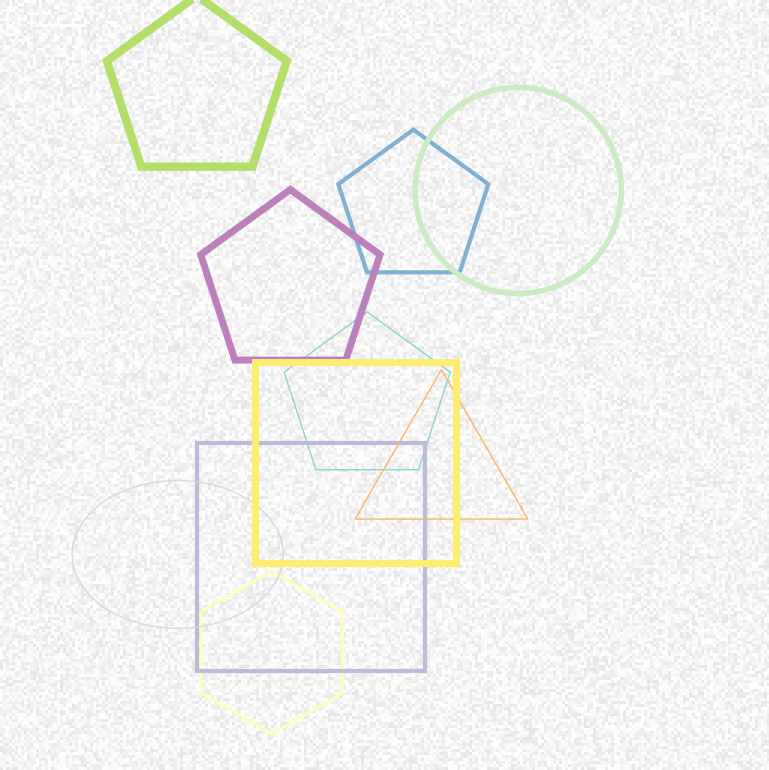[{"shape": "pentagon", "thickness": 0.5, "radius": 0.57, "center": [0.477, 0.482]}, {"shape": "hexagon", "thickness": 1, "radius": 0.53, "center": [0.353, 0.153]}, {"shape": "square", "thickness": 1.5, "radius": 0.74, "center": [0.403, 0.277]}, {"shape": "pentagon", "thickness": 1.5, "radius": 0.51, "center": [0.537, 0.729]}, {"shape": "triangle", "thickness": 0.5, "radius": 0.65, "center": [0.573, 0.391]}, {"shape": "pentagon", "thickness": 3, "radius": 0.61, "center": [0.256, 0.883]}, {"shape": "oval", "thickness": 0.5, "radius": 0.69, "center": [0.231, 0.28]}, {"shape": "pentagon", "thickness": 2.5, "radius": 0.61, "center": [0.377, 0.631]}, {"shape": "circle", "thickness": 2, "radius": 0.67, "center": [0.673, 0.753]}, {"shape": "square", "thickness": 2.5, "radius": 0.65, "center": [0.461, 0.399]}]